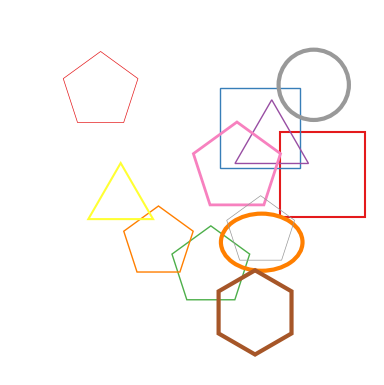[{"shape": "square", "thickness": 1.5, "radius": 0.55, "center": [0.838, 0.547]}, {"shape": "pentagon", "thickness": 0.5, "radius": 0.51, "center": [0.261, 0.764]}, {"shape": "square", "thickness": 1, "radius": 0.52, "center": [0.676, 0.667]}, {"shape": "pentagon", "thickness": 1, "radius": 0.53, "center": [0.548, 0.307]}, {"shape": "triangle", "thickness": 1, "radius": 0.55, "center": [0.706, 0.631]}, {"shape": "oval", "thickness": 3, "radius": 0.53, "center": [0.68, 0.371]}, {"shape": "pentagon", "thickness": 1, "radius": 0.47, "center": [0.412, 0.37]}, {"shape": "triangle", "thickness": 1.5, "radius": 0.49, "center": [0.313, 0.479]}, {"shape": "hexagon", "thickness": 3, "radius": 0.55, "center": [0.662, 0.189]}, {"shape": "pentagon", "thickness": 2, "radius": 0.59, "center": [0.615, 0.564]}, {"shape": "circle", "thickness": 3, "radius": 0.46, "center": [0.815, 0.78]}, {"shape": "pentagon", "thickness": 0.5, "radius": 0.46, "center": [0.677, 0.399]}]